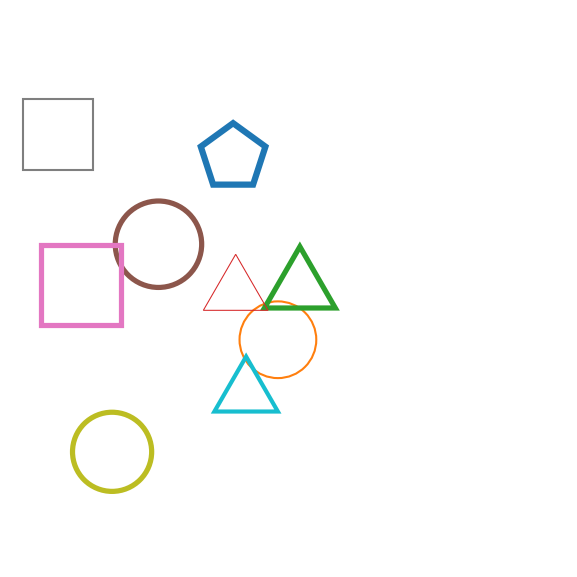[{"shape": "pentagon", "thickness": 3, "radius": 0.29, "center": [0.404, 0.727]}, {"shape": "circle", "thickness": 1, "radius": 0.33, "center": [0.481, 0.411]}, {"shape": "triangle", "thickness": 2.5, "radius": 0.35, "center": [0.519, 0.501]}, {"shape": "triangle", "thickness": 0.5, "radius": 0.32, "center": [0.408, 0.494]}, {"shape": "circle", "thickness": 2.5, "radius": 0.37, "center": [0.274, 0.576]}, {"shape": "square", "thickness": 2.5, "radius": 0.35, "center": [0.141, 0.505]}, {"shape": "square", "thickness": 1, "radius": 0.31, "center": [0.1, 0.766]}, {"shape": "circle", "thickness": 2.5, "radius": 0.34, "center": [0.194, 0.217]}, {"shape": "triangle", "thickness": 2, "radius": 0.32, "center": [0.426, 0.318]}]